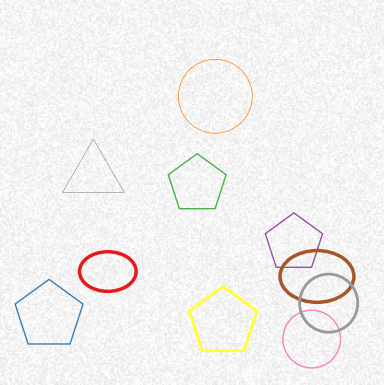[{"shape": "oval", "thickness": 2.5, "radius": 0.37, "center": [0.28, 0.295]}, {"shape": "pentagon", "thickness": 1, "radius": 0.46, "center": [0.127, 0.182]}, {"shape": "pentagon", "thickness": 1, "radius": 0.39, "center": [0.512, 0.522]}, {"shape": "pentagon", "thickness": 1, "radius": 0.39, "center": [0.763, 0.369]}, {"shape": "circle", "thickness": 0.5, "radius": 0.48, "center": [0.559, 0.75]}, {"shape": "pentagon", "thickness": 2, "radius": 0.46, "center": [0.58, 0.164]}, {"shape": "oval", "thickness": 2.5, "radius": 0.48, "center": [0.823, 0.282]}, {"shape": "circle", "thickness": 1, "radius": 0.37, "center": [0.81, 0.119]}, {"shape": "circle", "thickness": 2, "radius": 0.38, "center": [0.854, 0.213]}, {"shape": "triangle", "thickness": 0.5, "radius": 0.46, "center": [0.243, 0.546]}]